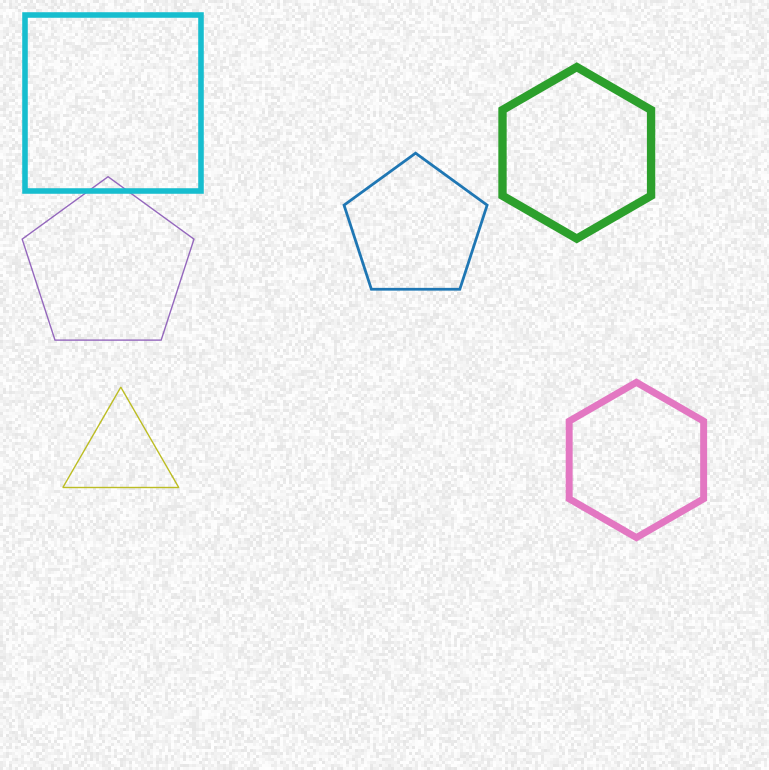[{"shape": "pentagon", "thickness": 1, "radius": 0.49, "center": [0.54, 0.703]}, {"shape": "hexagon", "thickness": 3, "radius": 0.56, "center": [0.749, 0.801]}, {"shape": "pentagon", "thickness": 0.5, "radius": 0.59, "center": [0.14, 0.653]}, {"shape": "hexagon", "thickness": 2.5, "radius": 0.5, "center": [0.827, 0.403]}, {"shape": "triangle", "thickness": 0.5, "radius": 0.43, "center": [0.157, 0.41]}, {"shape": "square", "thickness": 2, "radius": 0.57, "center": [0.147, 0.866]}]